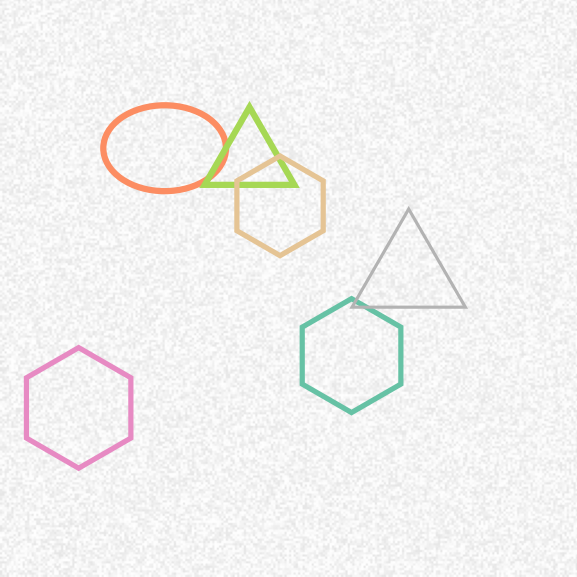[{"shape": "hexagon", "thickness": 2.5, "radius": 0.49, "center": [0.609, 0.383]}, {"shape": "oval", "thickness": 3, "radius": 0.53, "center": [0.285, 0.742]}, {"shape": "hexagon", "thickness": 2.5, "radius": 0.52, "center": [0.136, 0.293]}, {"shape": "triangle", "thickness": 3, "radius": 0.45, "center": [0.432, 0.724]}, {"shape": "hexagon", "thickness": 2.5, "radius": 0.43, "center": [0.485, 0.643]}, {"shape": "triangle", "thickness": 1.5, "radius": 0.57, "center": [0.708, 0.524]}]